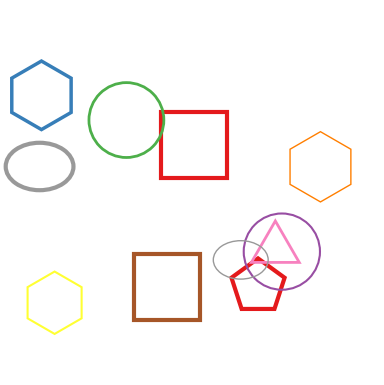[{"shape": "square", "thickness": 3, "radius": 0.43, "center": [0.504, 0.623]}, {"shape": "pentagon", "thickness": 3, "radius": 0.36, "center": [0.67, 0.256]}, {"shape": "hexagon", "thickness": 2.5, "radius": 0.44, "center": [0.108, 0.752]}, {"shape": "circle", "thickness": 2, "radius": 0.49, "center": [0.328, 0.688]}, {"shape": "circle", "thickness": 1.5, "radius": 0.5, "center": [0.732, 0.346]}, {"shape": "hexagon", "thickness": 1, "radius": 0.46, "center": [0.832, 0.567]}, {"shape": "hexagon", "thickness": 1.5, "radius": 0.41, "center": [0.142, 0.214]}, {"shape": "square", "thickness": 3, "radius": 0.43, "center": [0.435, 0.255]}, {"shape": "triangle", "thickness": 2, "radius": 0.36, "center": [0.715, 0.354]}, {"shape": "oval", "thickness": 3, "radius": 0.44, "center": [0.103, 0.568]}, {"shape": "oval", "thickness": 1, "radius": 0.36, "center": [0.625, 0.325]}]